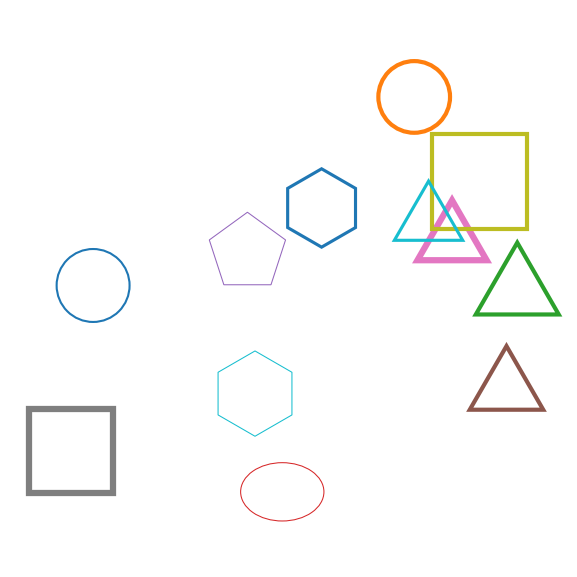[{"shape": "circle", "thickness": 1, "radius": 0.32, "center": [0.161, 0.505]}, {"shape": "hexagon", "thickness": 1.5, "radius": 0.34, "center": [0.557, 0.639]}, {"shape": "circle", "thickness": 2, "radius": 0.31, "center": [0.717, 0.831]}, {"shape": "triangle", "thickness": 2, "radius": 0.41, "center": [0.896, 0.496]}, {"shape": "oval", "thickness": 0.5, "radius": 0.36, "center": [0.489, 0.147]}, {"shape": "pentagon", "thickness": 0.5, "radius": 0.35, "center": [0.428, 0.562]}, {"shape": "triangle", "thickness": 2, "radius": 0.37, "center": [0.877, 0.326]}, {"shape": "triangle", "thickness": 3, "radius": 0.35, "center": [0.783, 0.583]}, {"shape": "square", "thickness": 3, "radius": 0.36, "center": [0.123, 0.218]}, {"shape": "square", "thickness": 2, "radius": 0.41, "center": [0.831, 0.685]}, {"shape": "hexagon", "thickness": 0.5, "radius": 0.37, "center": [0.442, 0.318]}, {"shape": "triangle", "thickness": 1.5, "radius": 0.34, "center": [0.742, 0.617]}]